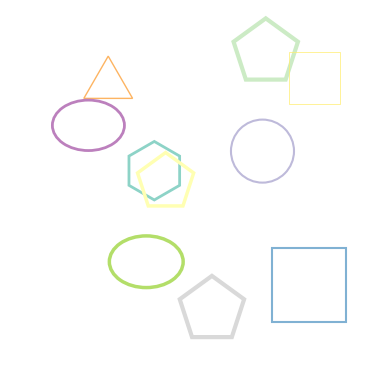[{"shape": "hexagon", "thickness": 2, "radius": 0.38, "center": [0.401, 0.557]}, {"shape": "pentagon", "thickness": 2.5, "radius": 0.38, "center": [0.43, 0.527]}, {"shape": "circle", "thickness": 1.5, "radius": 0.41, "center": [0.682, 0.608]}, {"shape": "square", "thickness": 1.5, "radius": 0.48, "center": [0.802, 0.26]}, {"shape": "triangle", "thickness": 1, "radius": 0.37, "center": [0.281, 0.781]}, {"shape": "oval", "thickness": 2.5, "radius": 0.48, "center": [0.38, 0.32]}, {"shape": "pentagon", "thickness": 3, "radius": 0.44, "center": [0.55, 0.196]}, {"shape": "oval", "thickness": 2, "radius": 0.47, "center": [0.23, 0.674]}, {"shape": "pentagon", "thickness": 3, "radius": 0.44, "center": [0.69, 0.864]}, {"shape": "square", "thickness": 0.5, "radius": 0.34, "center": [0.817, 0.797]}]